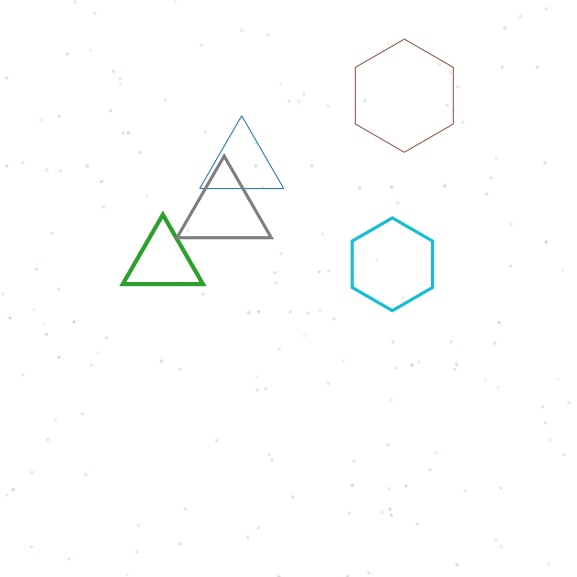[{"shape": "triangle", "thickness": 0.5, "radius": 0.42, "center": [0.419, 0.715]}, {"shape": "triangle", "thickness": 2, "radius": 0.4, "center": [0.282, 0.547]}, {"shape": "hexagon", "thickness": 0.5, "radius": 0.49, "center": [0.7, 0.833]}, {"shape": "triangle", "thickness": 1.5, "radius": 0.47, "center": [0.388, 0.635]}, {"shape": "hexagon", "thickness": 1.5, "radius": 0.4, "center": [0.679, 0.541]}]